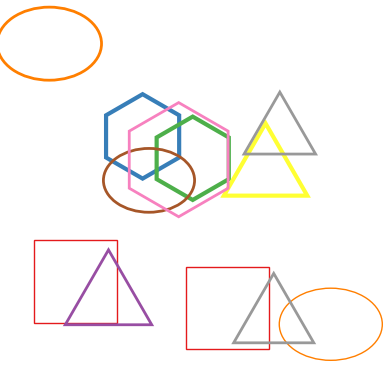[{"shape": "square", "thickness": 1, "radius": 0.54, "center": [0.591, 0.2]}, {"shape": "square", "thickness": 1, "radius": 0.54, "center": [0.197, 0.269]}, {"shape": "hexagon", "thickness": 3, "radius": 0.55, "center": [0.37, 0.646]}, {"shape": "hexagon", "thickness": 3, "radius": 0.54, "center": [0.501, 0.589]}, {"shape": "triangle", "thickness": 2, "radius": 0.65, "center": [0.282, 0.221]}, {"shape": "oval", "thickness": 1, "radius": 0.67, "center": [0.859, 0.158]}, {"shape": "oval", "thickness": 2, "radius": 0.68, "center": [0.128, 0.887]}, {"shape": "triangle", "thickness": 3, "radius": 0.63, "center": [0.69, 0.554]}, {"shape": "oval", "thickness": 2, "radius": 0.59, "center": [0.387, 0.532]}, {"shape": "hexagon", "thickness": 2, "radius": 0.74, "center": [0.464, 0.585]}, {"shape": "triangle", "thickness": 2, "radius": 0.6, "center": [0.711, 0.17]}, {"shape": "triangle", "thickness": 2, "radius": 0.54, "center": [0.727, 0.653]}]